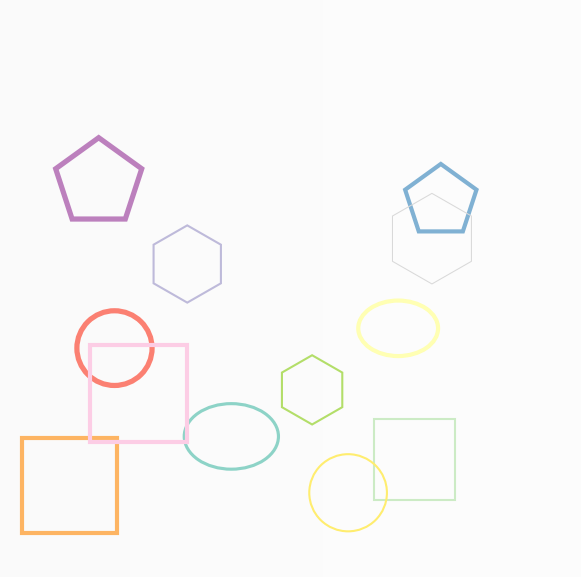[{"shape": "oval", "thickness": 1.5, "radius": 0.41, "center": [0.398, 0.243]}, {"shape": "oval", "thickness": 2, "radius": 0.34, "center": [0.685, 0.431]}, {"shape": "hexagon", "thickness": 1, "radius": 0.33, "center": [0.322, 0.542]}, {"shape": "circle", "thickness": 2.5, "radius": 0.32, "center": [0.197, 0.396]}, {"shape": "pentagon", "thickness": 2, "radius": 0.32, "center": [0.758, 0.651]}, {"shape": "square", "thickness": 2, "radius": 0.41, "center": [0.12, 0.158]}, {"shape": "hexagon", "thickness": 1, "radius": 0.3, "center": [0.537, 0.324]}, {"shape": "square", "thickness": 2, "radius": 0.42, "center": [0.238, 0.318]}, {"shape": "hexagon", "thickness": 0.5, "radius": 0.39, "center": [0.743, 0.586]}, {"shape": "pentagon", "thickness": 2.5, "radius": 0.39, "center": [0.17, 0.683]}, {"shape": "square", "thickness": 1, "radius": 0.35, "center": [0.713, 0.203]}, {"shape": "circle", "thickness": 1, "radius": 0.33, "center": [0.599, 0.146]}]